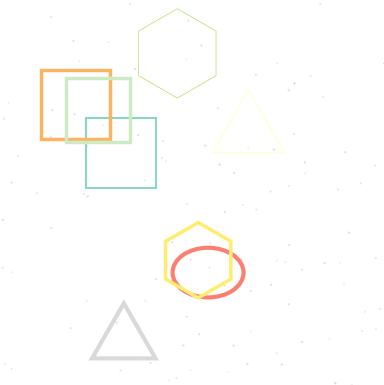[{"shape": "square", "thickness": 1.5, "radius": 0.46, "center": [0.315, 0.603]}, {"shape": "triangle", "thickness": 0.5, "radius": 0.54, "center": [0.645, 0.657]}, {"shape": "oval", "thickness": 3, "radius": 0.46, "center": [0.54, 0.292]}, {"shape": "square", "thickness": 2.5, "radius": 0.45, "center": [0.196, 0.729]}, {"shape": "hexagon", "thickness": 0.5, "radius": 0.58, "center": [0.461, 0.861]}, {"shape": "triangle", "thickness": 3, "radius": 0.48, "center": [0.322, 0.117]}, {"shape": "square", "thickness": 2.5, "radius": 0.41, "center": [0.255, 0.714]}, {"shape": "hexagon", "thickness": 2.5, "radius": 0.49, "center": [0.515, 0.324]}]